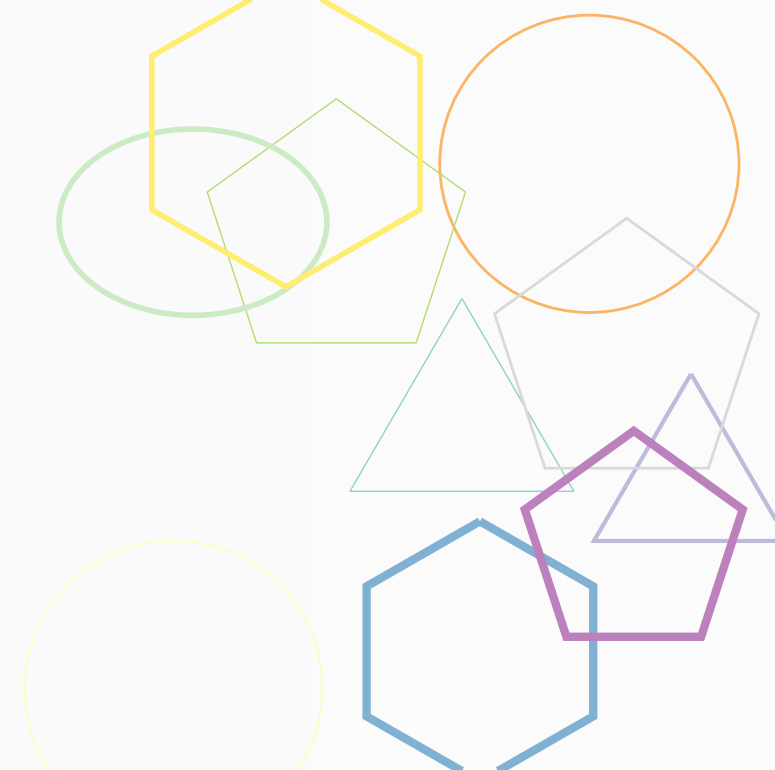[{"shape": "triangle", "thickness": 0.5, "radius": 0.83, "center": [0.596, 0.445]}, {"shape": "circle", "thickness": 0.5, "radius": 0.96, "center": [0.224, 0.106]}, {"shape": "triangle", "thickness": 1.5, "radius": 0.72, "center": [0.892, 0.37]}, {"shape": "hexagon", "thickness": 3, "radius": 0.84, "center": [0.619, 0.154]}, {"shape": "circle", "thickness": 1, "radius": 0.97, "center": [0.76, 0.787]}, {"shape": "pentagon", "thickness": 0.5, "radius": 0.88, "center": [0.434, 0.696]}, {"shape": "pentagon", "thickness": 1, "radius": 0.9, "center": [0.809, 0.537]}, {"shape": "pentagon", "thickness": 3, "radius": 0.74, "center": [0.818, 0.293]}, {"shape": "oval", "thickness": 2, "radius": 0.86, "center": [0.249, 0.711]}, {"shape": "hexagon", "thickness": 2, "radius": 1.0, "center": [0.369, 0.827]}]